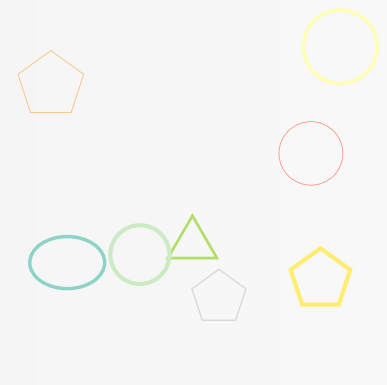[{"shape": "oval", "thickness": 2.5, "radius": 0.48, "center": [0.173, 0.318]}, {"shape": "circle", "thickness": 2.5, "radius": 0.48, "center": [0.878, 0.879]}, {"shape": "circle", "thickness": 0.5, "radius": 0.41, "center": [0.802, 0.602]}, {"shape": "pentagon", "thickness": 0.5, "radius": 0.45, "center": [0.131, 0.779]}, {"shape": "triangle", "thickness": 2, "radius": 0.37, "center": [0.497, 0.366]}, {"shape": "pentagon", "thickness": 1, "radius": 0.37, "center": [0.565, 0.227]}, {"shape": "circle", "thickness": 3, "radius": 0.38, "center": [0.361, 0.339]}, {"shape": "pentagon", "thickness": 3, "radius": 0.4, "center": [0.827, 0.274]}]